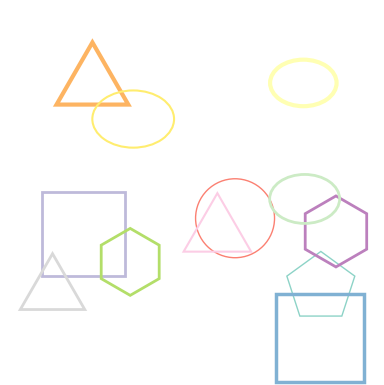[{"shape": "pentagon", "thickness": 1, "radius": 0.46, "center": [0.833, 0.254]}, {"shape": "oval", "thickness": 3, "radius": 0.43, "center": [0.788, 0.785]}, {"shape": "square", "thickness": 2, "radius": 0.54, "center": [0.217, 0.392]}, {"shape": "circle", "thickness": 1, "radius": 0.51, "center": [0.611, 0.433]}, {"shape": "square", "thickness": 2.5, "radius": 0.57, "center": [0.832, 0.123]}, {"shape": "triangle", "thickness": 3, "radius": 0.54, "center": [0.24, 0.782]}, {"shape": "hexagon", "thickness": 2, "radius": 0.43, "center": [0.338, 0.32]}, {"shape": "triangle", "thickness": 1.5, "radius": 0.51, "center": [0.565, 0.397]}, {"shape": "triangle", "thickness": 2, "radius": 0.48, "center": [0.136, 0.244]}, {"shape": "hexagon", "thickness": 2, "radius": 0.46, "center": [0.873, 0.399]}, {"shape": "oval", "thickness": 2, "radius": 0.45, "center": [0.791, 0.483]}, {"shape": "oval", "thickness": 1.5, "radius": 0.53, "center": [0.346, 0.691]}]